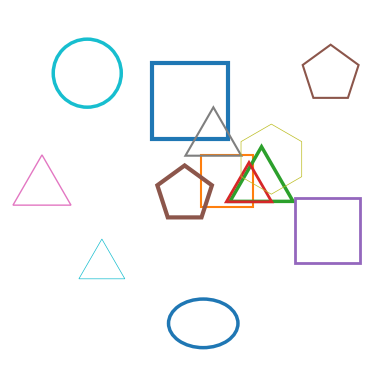[{"shape": "square", "thickness": 3, "radius": 0.5, "center": [0.494, 0.738]}, {"shape": "oval", "thickness": 2.5, "radius": 0.45, "center": [0.528, 0.16]}, {"shape": "square", "thickness": 1.5, "radius": 0.34, "center": [0.589, 0.53]}, {"shape": "triangle", "thickness": 2.5, "radius": 0.47, "center": [0.679, 0.524]}, {"shape": "triangle", "thickness": 2, "radius": 0.34, "center": [0.647, 0.51]}, {"shape": "square", "thickness": 2, "radius": 0.42, "center": [0.852, 0.401]}, {"shape": "pentagon", "thickness": 3, "radius": 0.37, "center": [0.48, 0.496]}, {"shape": "pentagon", "thickness": 1.5, "radius": 0.38, "center": [0.859, 0.808]}, {"shape": "triangle", "thickness": 1, "radius": 0.43, "center": [0.109, 0.511]}, {"shape": "triangle", "thickness": 1.5, "radius": 0.42, "center": [0.554, 0.637]}, {"shape": "hexagon", "thickness": 0.5, "radius": 0.46, "center": [0.705, 0.587]}, {"shape": "triangle", "thickness": 0.5, "radius": 0.34, "center": [0.265, 0.31]}, {"shape": "circle", "thickness": 2.5, "radius": 0.44, "center": [0.227, 0.81]}]